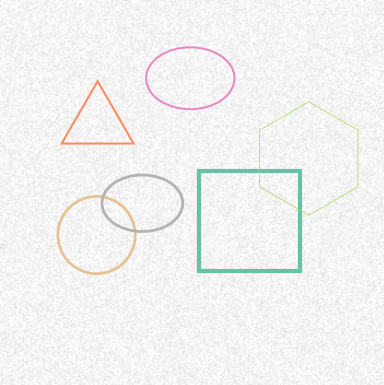[{"shape": "square", "thickness": 3, "radius": 0.65, "center": [0.647, 0.426]}, {"shape": "triangle", "thickness": 1.5, "radius": 0.54, "center": [0.254, 0.681]}, {"shape": "oval", "thickness": 1.5, "radius": 0.57, "center": [0.494, 0.797]}, {"shape": "hexagon", "thickness": 0.5, "radius": 0.74, "center": [0.802, 0.588]}, {"shape": "circle", "thickness": 2, "radius": 0.5, "center": [0.251, 0.389]}, {"shape": "oval", "thickness": 2, "radius": 0.52, "center": [0.37, 0.472]}]